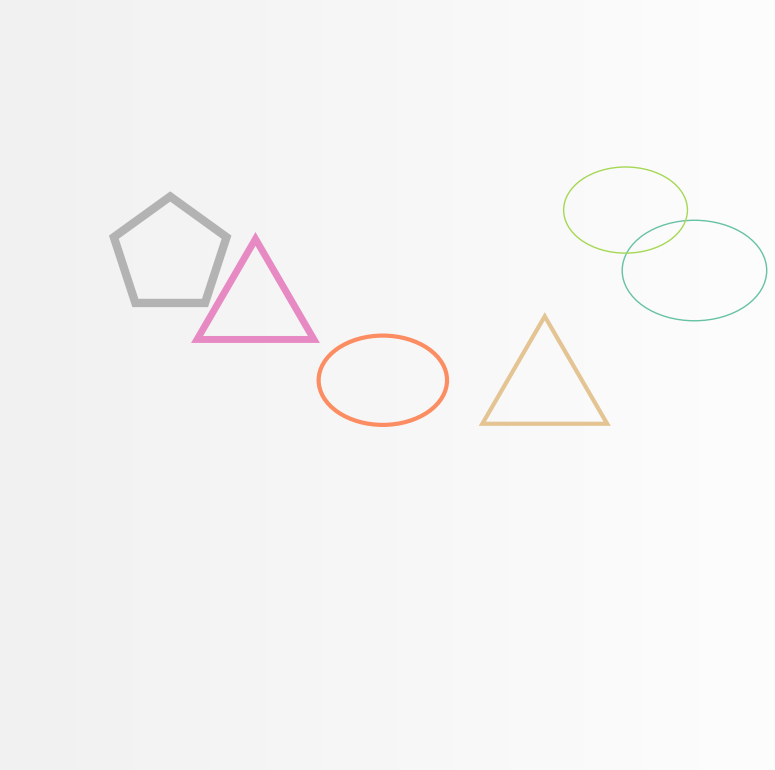[{"shape": "oval", "thickness": 0.5, "radius": 0.47, "center": [0.896, 0.649]}, {"shape": "oval", "thickness": 1.5, "radius": 0.41, "center": [0.494, 0.506]}, {"shape": "triangle", "thickness": 2.5, "radius": 0.44, "center": [0.33, 0.603]}, {"shape": "oval", "thickness": 0.5, "radius": 0.4, "center": [0.807, 0.727]}, {"shape": "triangle", "thickness": 1.5, "radius": 0.47, "center": [0.703, 0.496]}, {"shape": "pentagon", "thickness": 3, "radius": 0.38, "center": [0.22, 0.668]}]